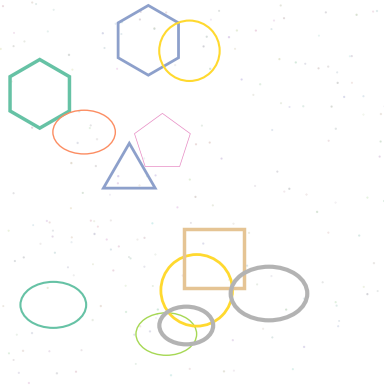[{"shape": "hexagon", "thickness": 2.5, "radius": 0.45, "center": [0.103, 0.756]}, {"shape": "oval", "thickness": 1.5, "radius": 0.43, "center": [0.138, 0.208]}, {"shape": "oval", "thickness": 1, "radius": 0.41, "center": [0.218, 0.657]}, {"shape": "hexagon", "thickness": 2, "radius": 0.45, "center": [0.385, 0.895]}, {"shape": "triangle", "thickness": 2, "radius": 0.39, "center": [0.336, 0.55]}, {"shape": "pentagon", "thickness": 0.5, "radius": 0.38, "center": [0.422, 0.629]}, {"shape": "oval", "thickness": 1, "radius": 0.39, "center": [0.432, 0.132]}, {"shape": "circle", "thickness": 1.5, "radius": 0.39, "center": [0.492, 0.868]}, {"shape": "circle", "thickness": 2, "radius": 0.46, "center": [0.511, 0.246]}, {"shape": "square", "thickness": 2.5, "radius": 0.39, "center": [0.555, 0.329]}, {"shape": "oval", "thickness": 3, "radius": 0.5, "center": [0.699, 0.238]}, {"shape": "oval", "thickness": 3, "radius": 0.35, "center": [0.484, 0.155]}]